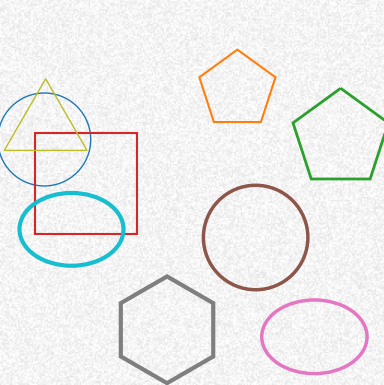[{"shape": "circle", "thickness": 1, "radius": 0.6, "center": [0.115, 0.638]}, {"shape": "pentagon", "thickness": 1.5, "radius": 0.52, "center": [0.617, 0.767]}, {"shape": "pentagon", "thickness": 2, "radius": 0.65, "center": [0.885, 0.64]}, {"shape": "square", "thickness": 1.5, "radius": 0.66, "center": [0.224, 0.523]}, {"shape": "circle", "thickness": 2.5, "radius": 0.68, "center": [0.664, 0.383]}, {"shape": "oval", "thickness": 2.5, "radius": 0.68, "center": [0.817, 0.125]}, {"shape": "hexagon", "thickness": 3, "radius": 0.69, "center": [0.434, 0.143]}, {"shape": "triangle", "thickness": 1, "radius": 0.62, "center": [0.119, 0.671]}, {"shape": "oval", "thickness": 3, "radius": 0.68, "center": [0.186, 0.404]}]